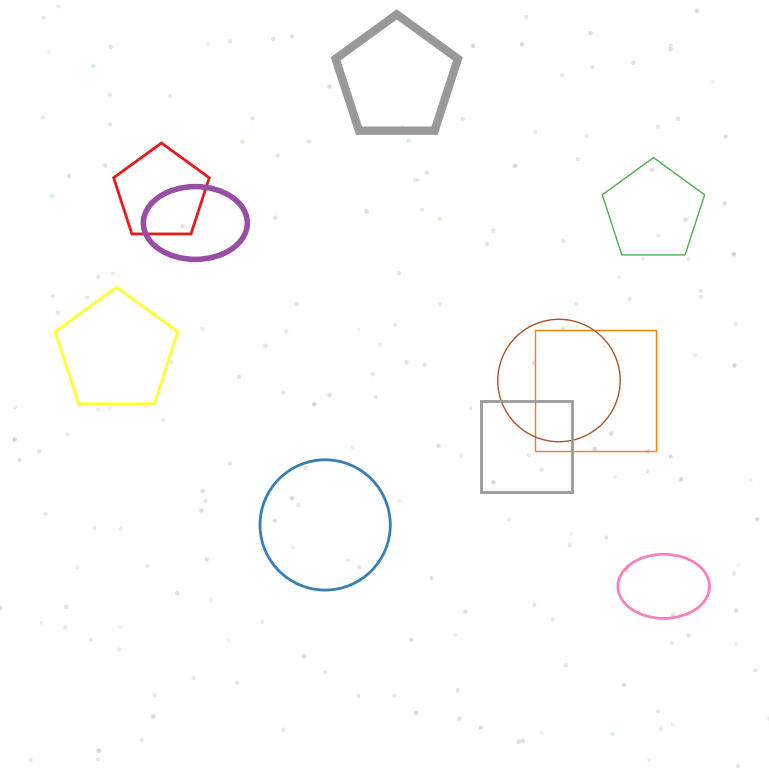[{"shape": "pentagon", "thickness": 1, "radius": 0.33, "center": [0.21, 0.749]}, {"shape": "circle", "thickness": 1, "radius": 0.42, "center": [0.422, 0.318]}, {"shape": "pentagon", "thickness": 0.5, "radius": 0.35, "center": [0.849, 0.725]}, {"shape": "oval", "thickness": 2, "radius": 0.34, "center": [0.254, 0.71]}, {"shape": "square", "thickness": 0.5, "radius": 0.39, "center": [0.773, 0.493]}, {"shape": "pentagon", "thickness": 1, "radius": 0.42, "center": [0.151, 0.543]}, {"shape": "circle", "thickness": 0.5, "radius": 0.4, "center": [0.726, 0.506]}, {"shape": "oval", "thickness": 1, "radius": 0.3, "center": [0.862, 0.239]}, {"shape": "square", "thickness": 1, "radius": 0.3, "center": [0.684, 0.42]}, {"shape": "pentagon", "thickness": 3, "radius": 0.42, "center": [0.515, 0.898]}]